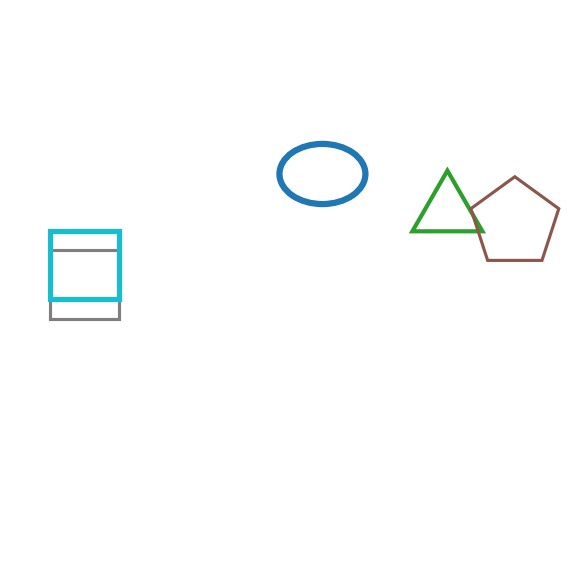[{"shape": "oval", "thickness": 3, "radius": 0.37, "center": [0.558, 0.698]}, {"shape": "triangle", "thickness": 2, "radius": 0.35, "center": [0.775, 0.634]}, {"shape": "pentagon", "thickness": 1.5, "radius": 0.4, "center": [0.891, 0.613]}, {"shape": "square", "thickness": 1.5, "radius": 0.3, "center": [0.146, 0.506]}, {"shape": "square", "thickness": 2.5, "radius": 0.3, "center": [0.147, 0.54]}]